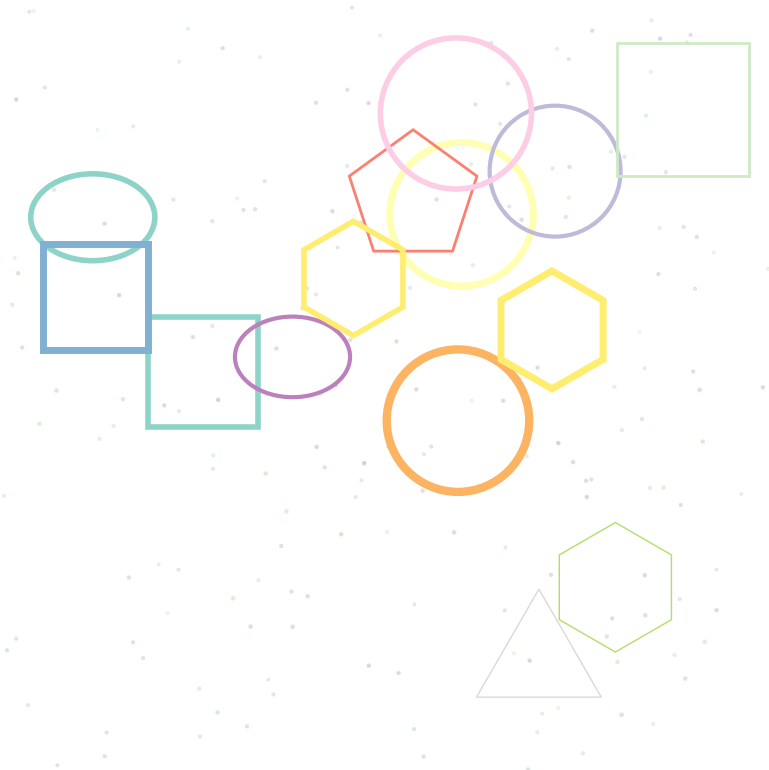[{"shape": "square", "thickness": 2, "radius": 0.36, "center": [0.264, 0.516]}, {"shape": "oval", "thickness": 2, "radius": 0.4, "center": [0.12, 0.718]}, {"shape": "circle", "thickness": 2.5, "radius": 0.47, "center": [0.599, 0.722]}, {"shape": "circle", "thickness": 1.5, "radius": 0.43, "center": [0.721, 0.778]}, {"shape": "pentagon", "thickness": 1, "radius": 0.44, "center": [0.537, 0.744]}, {"shape": "square", "thickness": 2.5, "radius": 0.34, "center": [0.124, 0.614]}, {"shape": "circle", "thickness": 3, "radius": 0.46, "center": [0.595, 0.454]}, {"shape": "hexagon", "thickness": 0.5, "radius": 0.42, "center": [0.799, 0.237]}, {"shape": "circle", "thickness": 2, "radius": 0.49, "center": [0.592, 0.853]}, {"shape": "triangle", "thickness": 0.5, "radius": 0.47, "center": [0.7, 0.141]}, {"shape": "oval", "thickness": 1.5, "radius": 0.37, "center": [0.38, 0.537]}, {"shape": "square", "thickness": 1, "radius": 0.43, "center": [0.887, 0.858]}, {"shape": "hexagon", "thickness": 2, "radius": 0.37, "center": [0.459, 0.638]}, {"shape": "hexagon", "thickness": 2.5, "radius": 0.38, "center": [0.717, 0.572]}]